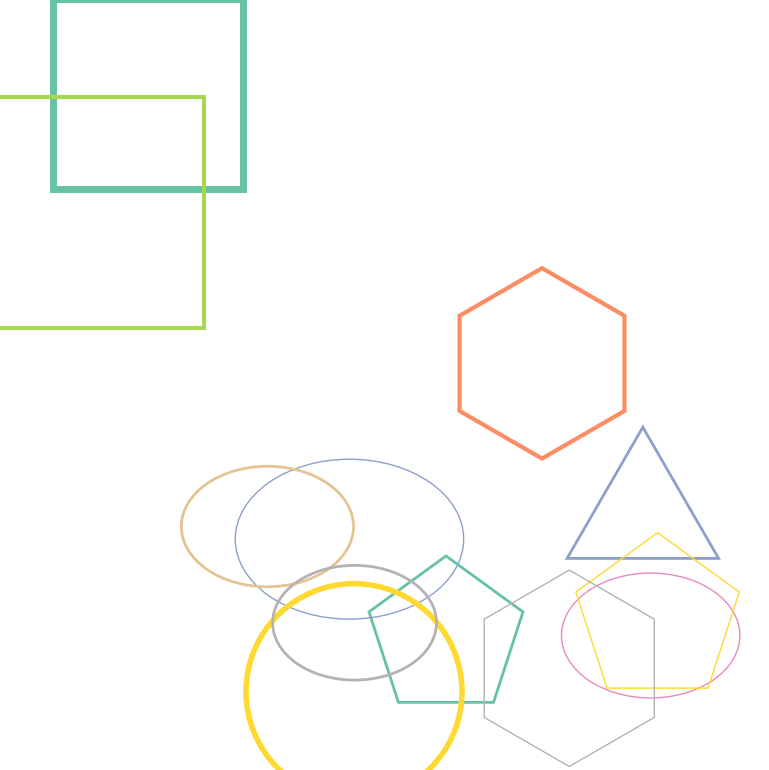[{"shape": "pentagon", "thickness": 1, "radius": 0.53, "center": [0.579, 0.173]}, {"shape": "square", "thickness": 2.5, "radius": 0.62, "center": [0.192, 0.878]}, {"shape": "hexagon", "thickness": 1.5, "radius": 0.62, "center": [0.704, 0.528]}, {"shape": "oval", "thickness": 0.5, "radius": 0.74, "center": [0.454, 0.3]}, {"shape": "triangle", "thickness": 1, "radius": 0.57, "center": [0.835, 0.332]}, {"shape": "oval", "thickness": 0.5, "radius": 0.58, "center": [0.845, 0.175]}, {"shape": "square", "thickness": 1.5, "radius": 0.75, "center": [0.115, 0.724]}, {"shape": "circle", "thickness": 2, "radius": 0.7, "center": [0.46, 0.102]}, {"shape": "pentagon", "thickness": 0.5, "radius": 0.56, "center": [0.854, 0.197]}, {"shape": "oval", "thickness": 1, "radius": 0.56, "center": [0.347, 0.316]}, {"shape": "hexagon", "thickness": 0.5, "radius": 0.64, "center": [0.739, 0.132]}, {"shape": "oval", "thickness": 1, "radius": 0.53, "center": [0.46, 0.191]}]